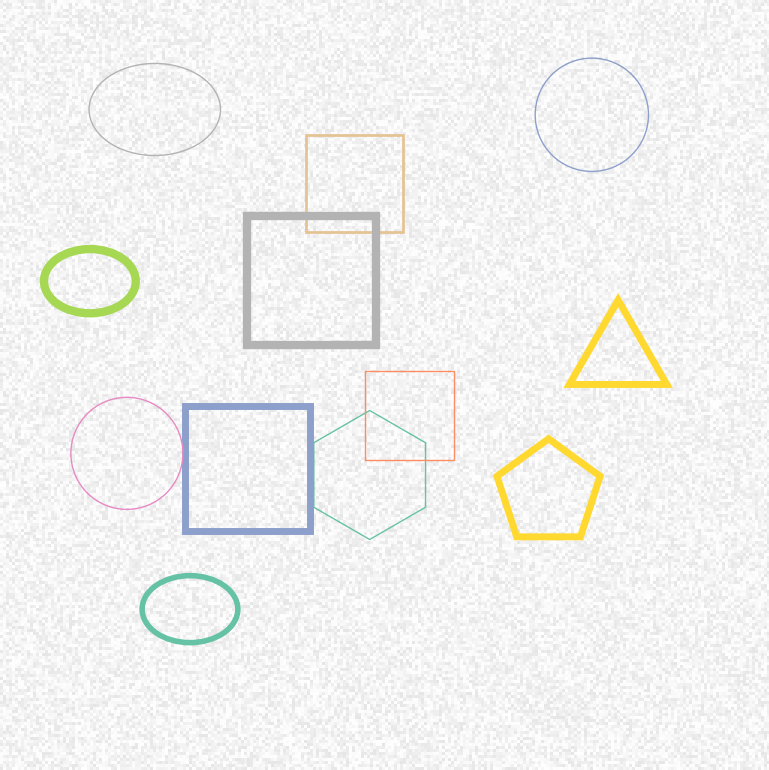[{"shape": "hexagon", "thickness": 0.5, "radius": 0.42, "center": [0.48, 0.383]}, {"shape": "oval", "thickness": 2, "radius": 0.31, "center": [0.247, 0.209]}, {"shape": "square", "thickness": 0.5, "radius": 0.29, "center": [0.532, 0.46]}, {"shape": "square", "thickness": 2.5, "radius": 0.4, "center": [0.321, 0.391]}, {"shape": "circle", "thickness": 0.5, "radius": 0.37, "center": [0.769, 0.851]}, {"shape": "circle", "thickness": 0.5, "radius": 0.36, "center": [0.165, 0.411]}, {"shape": "oval", "thickness": 3, "radius": 0.3, "center": [0.117, 0.635]}, {"shape": "pentagon", "thickness": 2.5, "radius": 0.35, "center": [0.712, 0.36]}, {"shape": "triangle", "thickness": 2.5, "radius": 0.37, "center": [0.803, 0.537]}, {"shape": "square", "thickness": 1, "radius": 0.32, "center": [0.461, 0.762]}, {"shape": "oval", "thickness": 0.5, "radius": 0.43, "center": [0.201, 0.858]}, {"shape": "square", "thickness": 3, "radius": 0.42, "center": [0.405, 0.636]}]